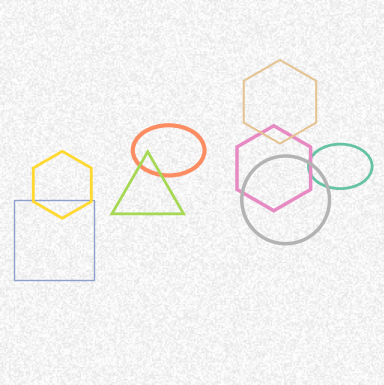[{"shape": "oval", "thickness": 2, "radius": 0.41, "center": [0.884, 0.568]}, {"shape": "oval", "thickness": 3, "radius": 0.47, "center": [0.438, 0.609]}, {"shape": "square", "thickness": 1, "radius": 0.52, "center": [0.141, 0.376]}, {"shape": "hexagon", "thickness": 2.5, "radius": 0.55, "center": [0.711, 0.563]}, {"shape": "triangle", "thickness": 2, "radius": 0.54, "center": [0.384, 0.498]}, {"shape": "hexagon", "thickness": 2, "radius": 0.43, "center": [0.162, 0.52]}, {"shape": "hexagon", "thickness": 1.5, "radius": 0.54, "center": [0.727, 0.736]}, {"shape": "circle", "thickness": 2.5, "radius": 0.57, "center": [0.742, 0.481]}]